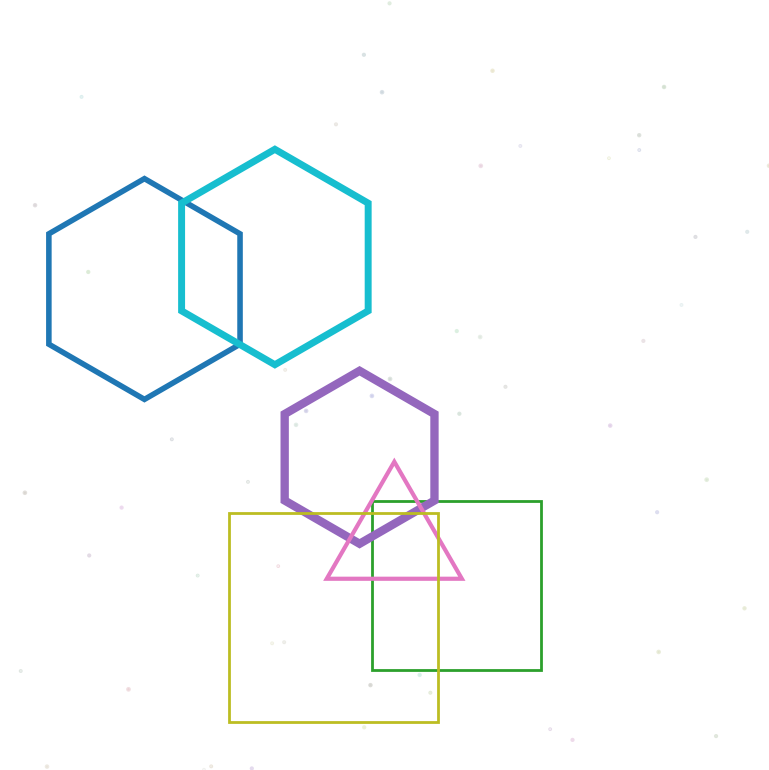[{"shape": "hexagon", "thickness": 2, "radius": 0.72, "center": [0.188, 0.625]}, {"shape": "square", "thickness": 1, "radius": 0.55, "center": [0.593, 0.239]}, {"shape": "hexagon", "thickness": 3, "radius": 0.56, "center": [0.467, 0.406]}, {"shape": "triangle", "thickness": 1.5, "radius": 0.51, "center": [0.512, 0.299]}, {"shape": "square", "thickness": 1, "radius": 0.68, "center": [0.433, 0.198]}, {"shape": "hexagon", "thickness": 2.5, "radius": 0.7, "center": [0.357, 0.666]}]